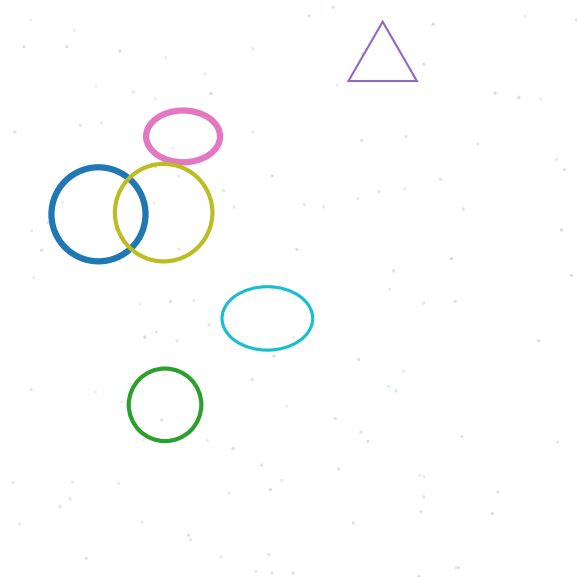[{"shape": "circle", "thickness": 3, "radius": 0.41, "center": [0.171, 0.628]}, {"shape": "circle", "thickness": 2, "radius": 0.31, "center": [0.286, 0.298]}, {"shape": "triangle", "thickness": 1, "radius": 0.34, "center": [0.663, 0.893]}, {"shape": "oval", "thickness": 3, "radius": 0.32, "center": [0.317, 0.763]}, {"shape": "circle", "thickness": 2, "radius": 0.42, "center": [0.283, 0.631]}, {"shape": "oval", "thickness": 1.5, "radius": 0.39, "center": [0.463, 0.448]}]